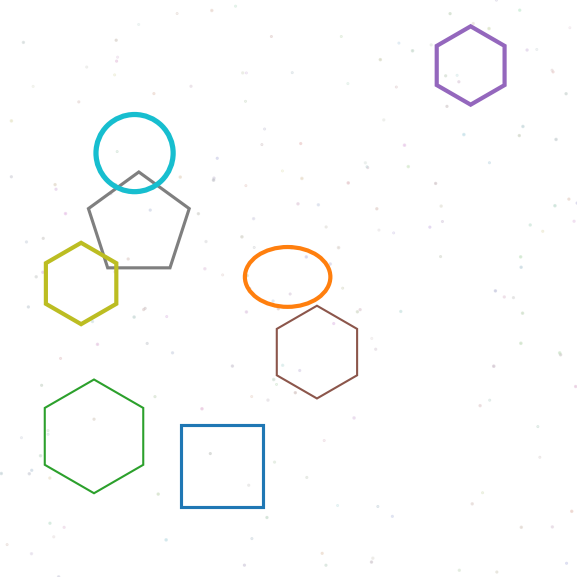[{"shape": "square", "thickness": 1.5, "radius": 0.35, "center": [0.385, 0.192]}, {"shape": "oval", "thickness": 2, "radius": 0.37, "center": [0.498, 0.52]}, {"shape": "hexagon", "thickness": 1, "radius": 0.49, "center": [0.163, 0.244]}, {"shape": "hexagon", "thickness": 2, "radius": 0.34, "center": [0.815, 0.886]}, {"shape": "hexagon", "thickness": 1, "radius": 0.4, "center": [0.549, 0.389]}, {"shape": "pentagon", "thickness": 1.5, "radius": 0.46, "center": [0.24, 0.61]}, {"shape": "hexagon", "thickness": 2, "radius": 0.35, "center": [0.14, 0.508]}, {"shape": "circle", "thickness": 2.5, "radius": 0.33, "center": [0.233, 0.734]}]